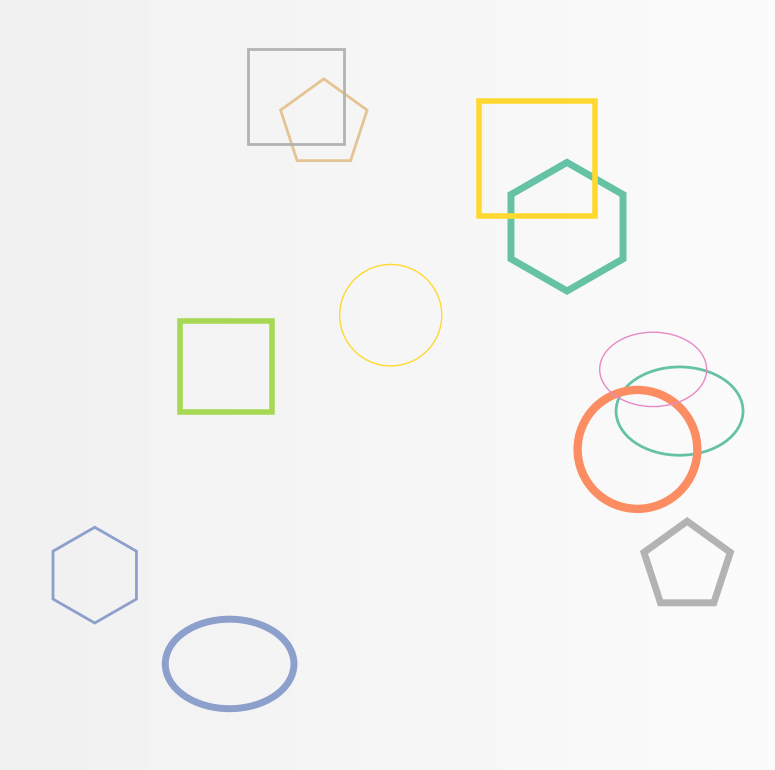[{"shape": "oval", "thickness": 1, "radius": 0.41, "center": [0.877, 0.466]}, {"shape": "hexagon", "thickness": 2.5, "radius": 0.42, "center": [0.732, 0.706]}, {"shape": "circle", "thickness": 3, "radius": 0.39, "center": [0.823, 0.416]}, {"shape": "hexagon", "thickness": 1, "radius": 0.31, "center": [0.122, 0.253]}, {"shape": "oval", "thickness": 2.5, "radius": 0.42, "center": [0.296, 0.138]}, {"shape": "oval", "thickness": 0.5, "radius": 0.34, "center": [0.843, 0.52]}, {"shape": "square", "thickness": 2, "radius": 0.3, "center": [0.292, 0.524]}, {"shape": "circle", "thickness": 0.5, "radius": 0.33, "center": [0.504, 0.591]}, {"shape": "square", "thickness": 2, "radius": 0.37, "center": [0.693, 0.794]}, {"shape": "pentagon", "thickness": 1, "radius": 0.29, "center": [0.418, 0.839]}, {"shape": "square", "thickness": 1, "radius": 0.31, "center": [0.382, 0.874]}, {"shape": "pentagon", "thickness": 2.5, "radius": 0.29, "center": [0.887, 0.265]}]